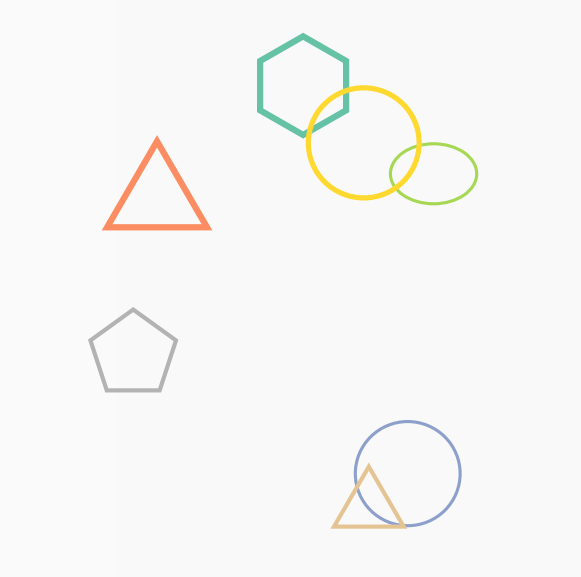[{"shape": "hexagon", "thickness": 3, "radius": 0.43, "center": [0.522, 0.851]}, {"shape": "triangle", "thickness": 3, "radius": 0.5, "center": [0.27, 0.655]}, {"shape": "circle", "thickness": 1.5, "radius": 0.45, "center": [0.701, 0.179]}, {"shape": "oval", "thickness": 1.5, "radius": 0.37, "center": [0.746, 0.698]}, {"shape": "circle", "thickness": 2.5, "radius": 0.48, "center": [0.626, 0.752]}, {"shape": "triangle", "thickness": 2, "radius": 0.35, "center": [0.635, 0.122]}, {"shape": "pentagon", "thickness": 2, "radius": 0.39, "center": [0.229, 0.386]}]